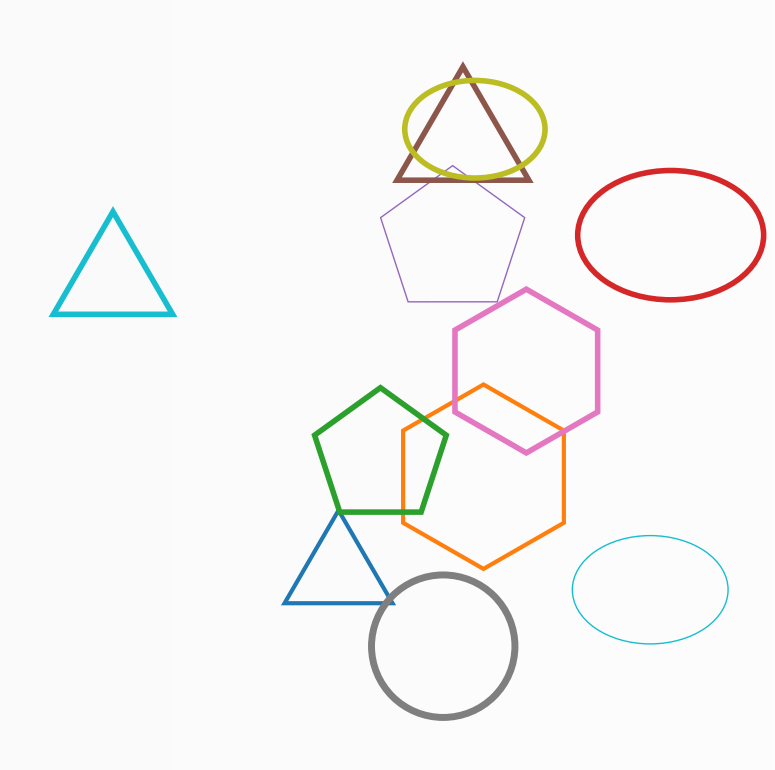[{"shape": "triangle", "thickness": 1.5, "radius": 0.4, "center": [0.437, 0.257]}, {"shape": "hexagon", "thickness": 1.5, "radius": 0.6, "center": [0.624, 0.381]}, {"shape": "pentagon", "thickness": 2, "radius": 0.45, "center": [0.491, 0.407]}, {"shape": "oval", "thickness": 2, "radius": 0.6, "center": [0.865, 0.695]}, {"shape": "pentagon", "thickness": 0.5, "radius": 0.49, "center": [0.584, 0.687]}, {"shape": "triangle", "thickness": 2, "radius": 0.49, "center": [0.597, 0.815]}, {"shape": "hexagon", "thickness": 2, "radius": 0.53, "center": [0.679, 0.518]}, {"shape": "circle", "thickness": 2.5, "radius": 0.46, "center": [0.572, 0.161]}, {"shape": "oval", "thickness": 2, "radius": 0.45, "center": [0.613, 0.832]}, {"shape": "oval", "thickness": 0.5, "radius": 0.5, "center": [0.839, 0.234]}, {"shape": "triangle", "thickness": 2, "radius": 0.44, "center": [0.146, 0.636]}]